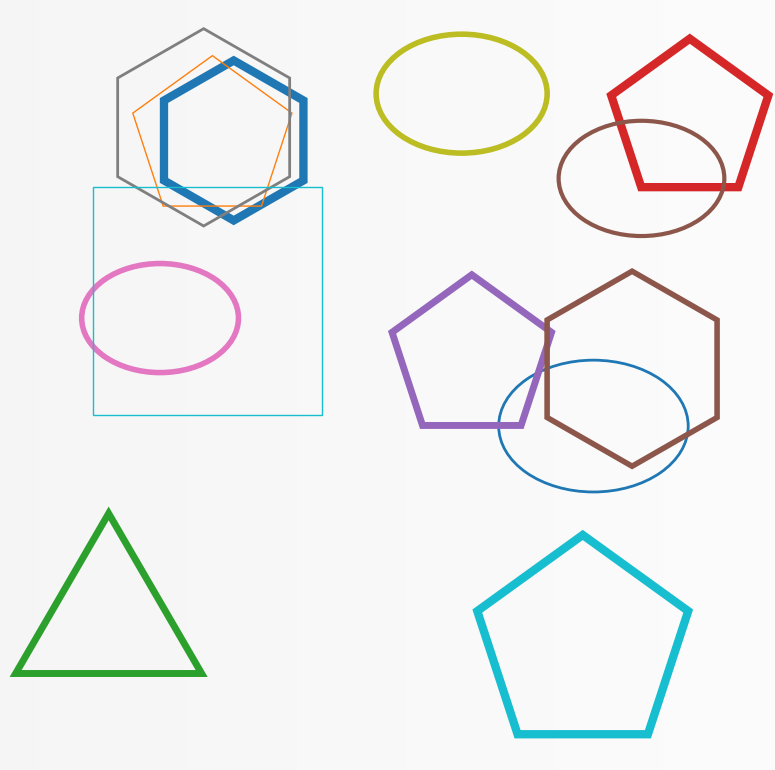[{"shape": "hexagon", "thickness": 3, "radius": 0.52, "center": [0.302, 0.818]}, {"shape": "oval", "thickness": 1, "radius": 0.61, "center": [0.766, 0.447]}, {"shape": "pentagon", "thickness": 0.5, "radius": 0.54, "center": [0.274, 0.82]}, {"shape": "triangle", "thickness": 2.5, "radius": 0.69, "center": [0.14, 0.195]}, {"shape": "pentagon", "thickness": 3, "radius": 0.53, "center": [0.89, 0.843]}, {"shape": "pentagon", "thickness": 2.5, "radius": 0.54, "center": [0.609, 0.535]}, {"shape": "hexagon", "thickness": 2, "radius": 0.63, "center": [0.816, 0.521]}, {"shape": "oval", "thickness": 1.5, "radius": 0.53, "center": [0.828, 0.768]}, {"shape": "oval", "thickness": 2, "radius": 0.51, "center": [0.207, 0.587]}, {"shape": "hexagon", "thickness": 1, "radius": 0.64, "center": [0.263, 0.835]}, {"shape": "oval", "thickness": 2, "radius": 0.55, "center": [0.596, 0.878]}, {"shape": "pentagon", "thickness": 3, "radius": 0.72, "center": [0.752, 0.162]}, {"shape": "square", "thickness": 0.5, "radius": 0.74, "center": [0.268, 0.609]}]